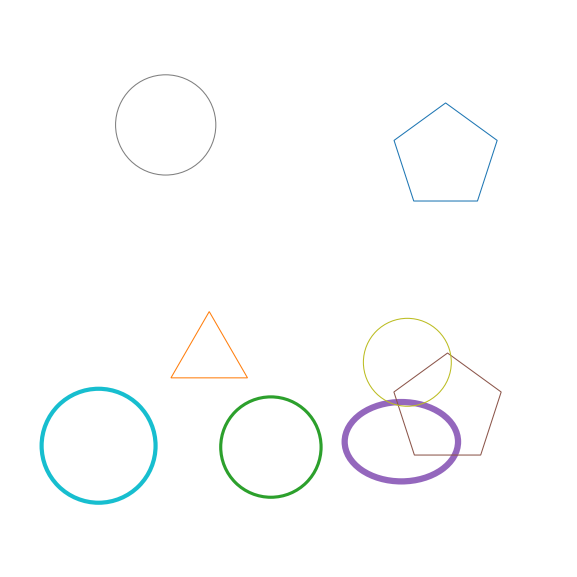[{"shape": "pentagon", "thickness": 0.5, "radius": 0.47, "center": [0.772, 0.727]}, {"shape": "triangle", "thickness": 0.5, "radius": 0.38, "center": [0.362, 0.383]}, {"shape": "circle", "thickness": 1.5, "radius": 0.43, "center": [0.469, 0.225]}, {"shape": "oval", "thickness": 3, "radius": 0.49, "center": [0.695, 0.234]}, {"shape": "pentagon", "thickness": 0.5, "radius": 0.49, "center": [0.775, 0.29]}, {"shape": "circle", "thickness": 0.5, "radius": 0.43, "center": [0.287, 0.783]}, {"shape": "circle", "thickness": 0.5, "radius": 0.38, "center": [0.705, 0.372]}, {"shape": "circle", "thickness": 2, "radius": 0.49, "center": [0.171, 0.227]}]